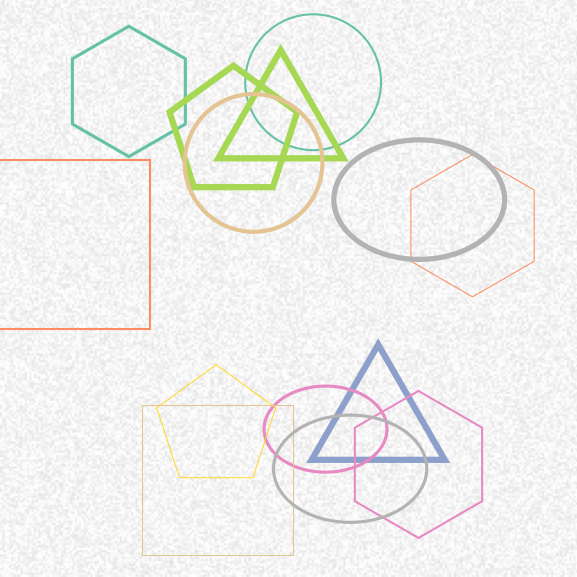[{"shape": "hexagon", "thickness": 1.5, "radius": 0.56, "center": [0.223, 0.841]}, {"shape": "circle", "thickness": 1, "radius": 0.59, "center": [0.542, 0.857]}, {"shape": "hexagon", "thickness": 0.5, "radius": 0.62, "center": [0.818, 0.608]}, {"shape": "square", "thickness": 1, "radius": 0.73, "center": [0.114, 0.575]}, {"shape": "triangle", "thickness": 3, "radius": 0.67, "center": [0.655, 0.269]}, {"shape": "oval", "thickness": 1.5, "radius": 0.53, "center": [0.564, 0.256]}, {"shape": "hexagon", "thickness": 1, "radius": 0.64, "center": [0.725, 0.195]}, {"shape": "triangle", "thickness": 3, "radius": 0.62, "center": [0.486, 0.787]}, {"shape": "pentagon", "thickness": 3, "radius": 0.58, "center": [0.404, 0.769]}, {"shape": "pentagon", "thickness": 0.5, "radius": 0.54, "center": [0.374, 0.259]}, {"shape": "circle", "thickness": 2, "radius": 0.6, "center": [0.439, 0.717]}, {"shape": "square", "thickness": 0.5, "radius": 0.65, "center": [0.377, 0.168]}, {"shape": "oval", "thickness": 1.5, "radius": 0.66, "center": [0.606, 0.187]}, {"shape": "oval", "thickness": 2.5, "radius": 0.74, "center": [0.726, 0.653]}]